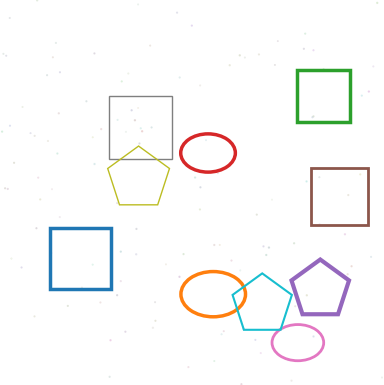[{"shape": "square", "thickness": 2.5, "radius": 0.4, "center": [0.208, 0.329]}, {"shape": "oval", "thickness": 2.5, "radius": 0.42, "center": [0.554, 0.236]}, {"shape": "square", "thickness": 2.5, "radius": 0.34, "center": [0.84, 0.751]}, {"shape": "oval", "thickness": 2.5, "radius": 0.35, "center": [0.54, 0.603]}, {"shape": "pentagon", "thickness": 3, "radius": 0.39, "center": [0.832, 0.247]}, {"shape": "square", "thickness": 2, "radius": 0.37, "center": [0.881, 0.49]}, {"shape": "oval", "thickness": 2, "radius": 0.34, "center": [0.774, 0.11]}, {"shape": "square", "thickness": 1, "radius": 0.41, "center": [0.365, 0.668]}, {"shape": "pentagon", "thickness": 1, "radius": 0.42, "center": [0.36, 0.536]}, {"shape": "pentagon", "thickness": 1.5, "radius": 0.4, "center": [0.681, 0.209]}]